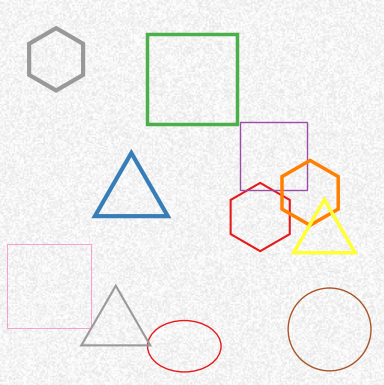[{"shape": "oval", "thickness": 1, "radius": 0.48, "center": [0.479, 0.101]}, {"shape": "hexagon", "thickness": 1.5, "radius": 0.44, "center": [0.676, 0.436]}, {"shape": "triangle", "thickness": 3, "radius": 0.55, "center": [0.341, 0.493]}, {"shape": "square", "thickness": 2.5, "radius": 0.59, "center": [0.498, 0.795]}, {"shape": "square", "thickness": 1, "radius": 0.44, "center": [0.711, 0.595]}, {"shape": "hexagon", "thickness": 2.5, "radius": 0.42, "center": [0.805, 0.499]}, {"shape": "triangle", "thickness": 2.5, "radius": 0.46, "center": [0.842, 0.39]}, {"shape": "circle", "thickness": 1, "radius": 0.54, "center": [0.856, 0.144]}, {"shape": "square", "thickness": 0.5, "radius": 0.55, "center": [0.127, 0.258]}, {"shape": "hexagon", "thickness": 3, "radius": 0.4, "center": [0.146, 0.846]}, {"shape": "triangle", "thickness": 1.5, "radius": 0.52, "center": [0.301, 0.155]}]